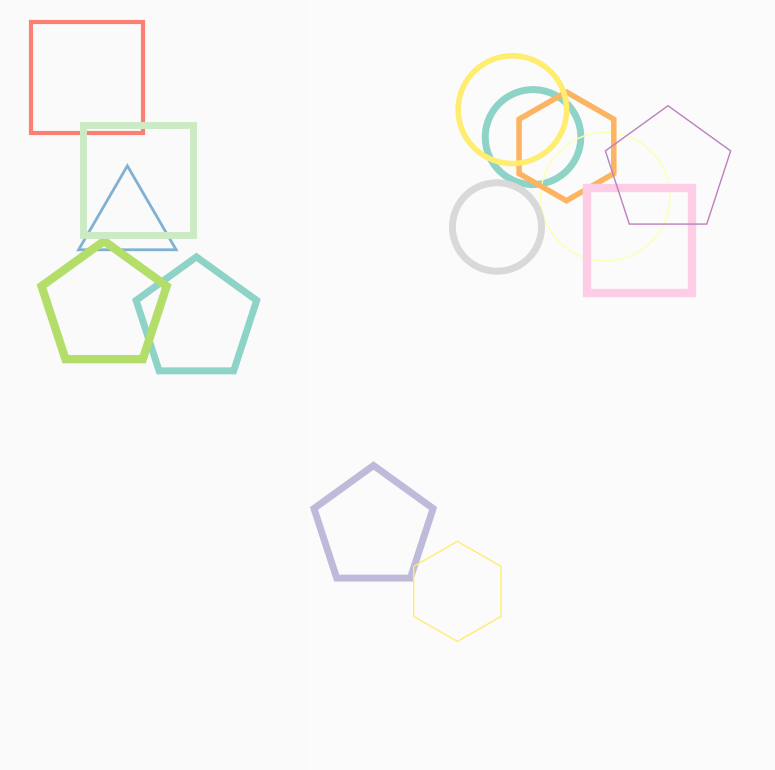[{"shape": "circle", "thickness": 2.5, "radius": 0.31, "center": [0.688, 0.822]}, {"shape": "pentagon", "thickness": 2.5, "radius": 0.41, "center": [0.253, 0.585]}, {"shape": "circle", "thickness": 0.5, "radius": 0.42, "center": [0.781, 0.745]}, {"shape": "pentagon", "thickness": 2.5, "radius": 0.4, "center": [0.482, 0.315]}, {"shape": "square", "thickness": 1.5, "radius": 0.36, "center": [0.112, 0.9]}, {"shape": "triangle", "thickness": 1, "radius": 0.36, "center": [0.164, 0.712]}, {"shape": "hexagon", "thickness": 2, "radius": 0.35, "center": [0.731, 0.81]}, {"shape": "pentagon", "thickness": 3, "radius": 0.42, "center": [0.134, 0.602]}, {"shape": "square", "thickness": 3, "radius": 0.34, "center": [0.825, 0.688]}, {"shape": "circle", "thickness": 2.5, "radius": 0.29, "center": [0.641, 0.705]}, {"shape": "pentagon", "thickness": 0.5, "radius": 0.42, "center": [0.862, 0.778]}, {"shape": "square", "thickness": 2.5, "radius": 0.36, "center": [0.178, 0.766]}, {"shape": "circle", "thickness": 2, "radius": 0.35, "center": [0.661, 0.858]}, {"shape": "hexagon", "thickness": 0.5, "radius": 0.33, "center": [0.59, 0.232]}]